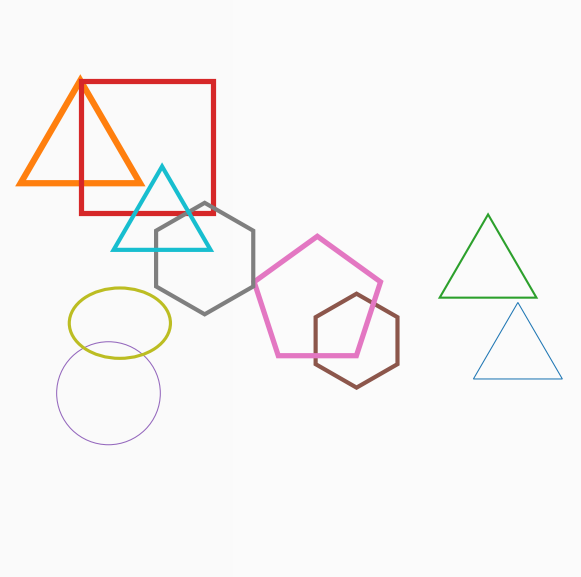[{"shape": "triangle", "thickness": 0.5, "radius": 0.44, "center": [0.891, 0.387]}, {"shape": "triangle", "thickness": 3, "radius": 0.59, "center": [0.138, 0.741]}, {"shape": "triangle", "thickness": 1, "radius": 0.48, "center": [0.84, 0.532]}, {"shape": "square", "thickness": 2.5, "radius": 0.57, "center": [0.252, 0.745]}, {"shape": "circle", "thickness": 0.5, "radius": 0.45, "center": [0.187, 0.318]}, {"shape": "hexagon", "thickness": 2, "radius": 0.41, "center": [0.613, 0.409]}, {"shape": "pentagon", "thickness": 2.5, "radius": 0.57, "center": [0.546, 0.476]}, {"shape": "hexagon", "thickness": 2, "radius": 0.48, "center": [0.352, 0.551]}, {"shape": "oval", "thickness": 1.5, "radius": 0.44, "center": [0.206, 0.44]}, {"shape": "triangle", "thickness": 2, "radius": 0.48, "center": [0.279, 0.615]}]